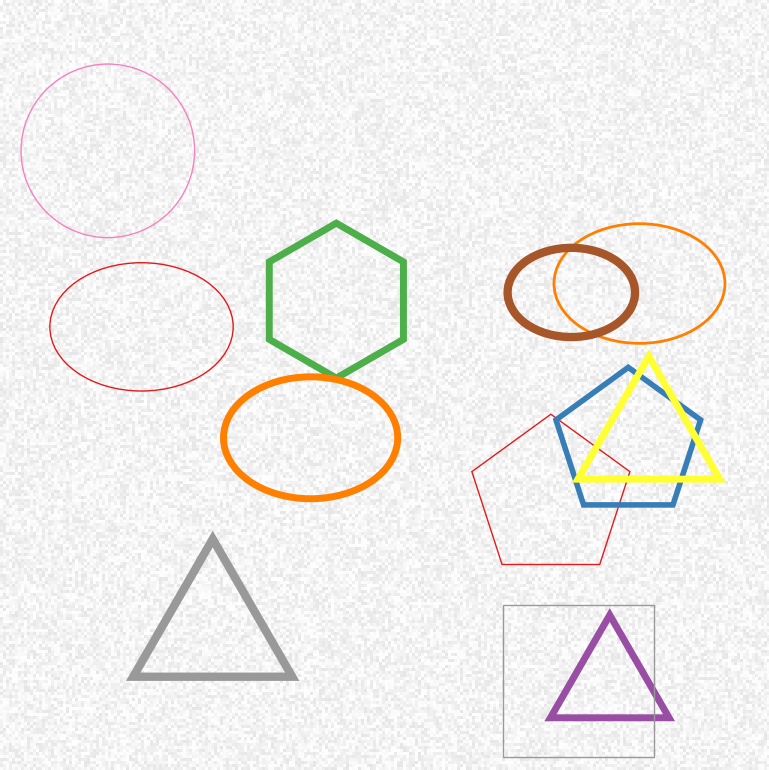[{"shape": "pentagon", "thickness": 0.5, "radius": 0.54, "center": [0.715, 0.354]}, {"shape": "oval", "thickness": 0.5, "radius": 0.6, "center": [0.184, 0.576]}, {"shape": "pentagon", "thickness": 2, "radius": 0.49, "center": [0.816, 0.424]}, {"shape": "hexagon", "thickness": 2.5, "radius": 0.5, "center": [0.437, 0.61]}, {"shape": "triangle", "thickness": 2.5, "radius": 0.44, "center": [0.792, 0.112]}, {"shape": "oval", "thickness": 1, "radius": 0.56, "center": [0.83, 0.632]}, {"shape": "oval", "thickness": 2.5, "radius": 0.57, "center": [0.403, 0.431]}, {"shape": "triangle", "thickness": 2.5, "radius": 0.53, "center": [0.843, 0.431]}, {"shape": "oval", "thickness": 3, "radius": 0.41, "center": [0.742, 0.62]}, {"shape": "circle", "thickness": 0.5, "radius": 0.56, "center": [0.14, 0.804]}, {"shape": "triangle", "thickness": 3, "radius": 0.6, "center": [0.276, 0.181]}, {"shape": "square", "thickness": 0.5, "radius": 0.49, "center": [0.751, 0.116]}]